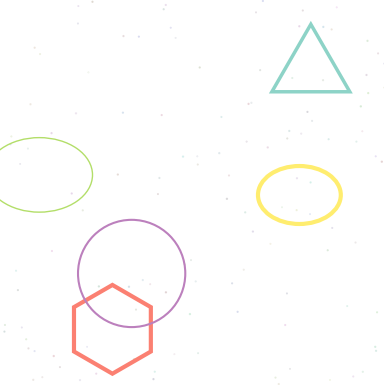[{"shape": "triangle", "thickness": 2.5, "radius": 0.58, "center": [0.807, 0.82]}, {"shape": "hexagon", "thickness": 3, "radius": 0.58, "center": [0.292, 0.145]}, {"shape": "oval", "thickness": 1, "radius": 0.69, "center": [0.102, 0.546]}, {"shape": "circle", "thickness": 1.5, "radius": 0.7, "center": [0.342, 0.29]}, {"shape": "oval", "thickness": 3, "radius": 0.54, "center": [0.778, 0.493]}]